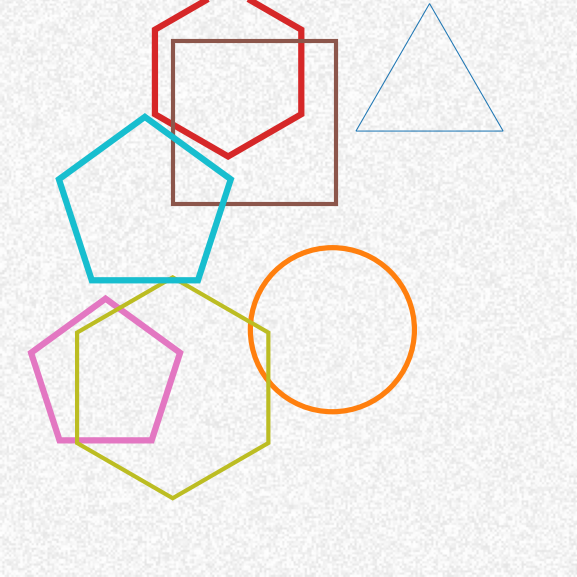[{"shape": "triangle", "thickness": 0.5, "radius": 0.74, "center": [0.744, 0.846]}, {"shape": "circle", "thickness": 2.5, "radius": 0.71, "center": [0.576, 0.428]}, {"shape": "hexagon", "thickness": 3, "radius": 0.73, "center": [0.395, 0.875]}, {"shape": "square", "thickness": 2, "radius": 0.71, "center": [0.441, 0.787]}, {"shape": "pentagon", "thickness": 3, "radius": 0.68, "center": [0.183, 0.346]}, {"shape": "hexagon", "thickness": 2, "radius": 0.96, "center": [0.299, 0.328]}, {"shape": "pentagon", "thickness": 3, "radius": 0.78, "center": [0.251, 0.64]}]